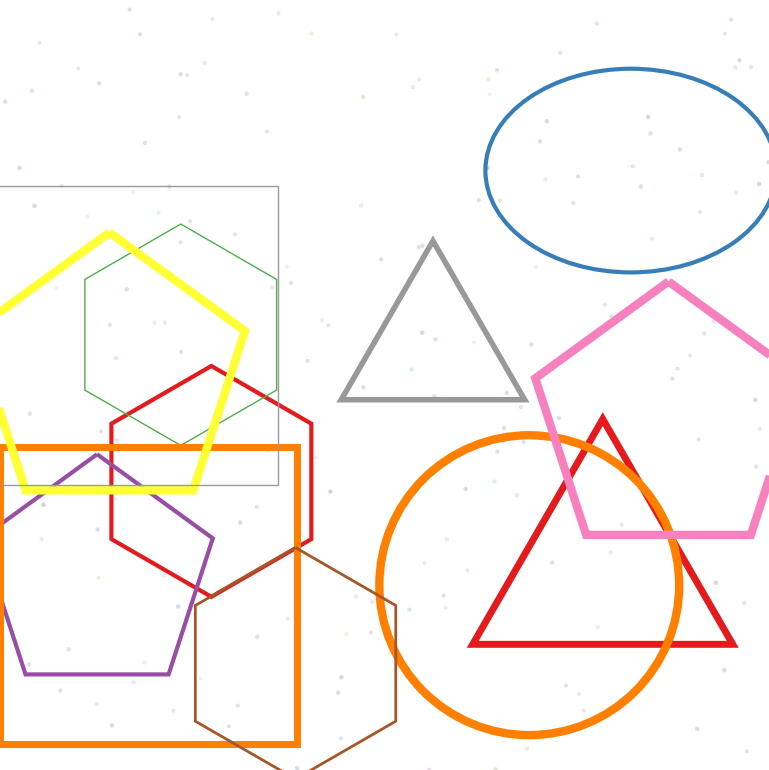[{"shape": "hexagon", "thickness": 1.5, "radius": 0.75, "center": [0.275, 0.375]}, {"shape": "triangle", "thickness": 2.5, "radius": 0.97, "center": [0.783, 0.261]}, {"shape": "oval", "thickness": 1.5, "radius": 0.94, "center": [0.819, 0.778]}, {"shape": "hexagon", "thickness": 0.5, "radius": 0.72, "center": [0.235, 0.565]}, {"shape": "pentagon", "thickness": 1.5, "radius": 0.79, "center": [0.126, 0.252]}, {"shape": "circle", "thickness": 3, "radius": 0.97, "center": [0.687, 0.24]}, {"shape": "square", "thickness": 2.5, "radius": 0.96, "center": [0.193, 0.226]}, {"shape": "pentagon", "thickness": 3, "radius": 0.93, "center": [0.142, 0.513]}, {"shape": "hexagon", "thickness": 1, "radius": 0.75, "center": [0.384, 0.139]}, {"shape": "pentagon", "thickness": 3, "radius": 0.91, "center": [0.868, 0.452]}, {"shape": "square", "thickness": 0.5, "radius": 0.97, "center": [0.167, 0.564]}, {"shape": "triangle", "thickness": 2, "radius": 0.69, "center": [0.562, 0.55]}]